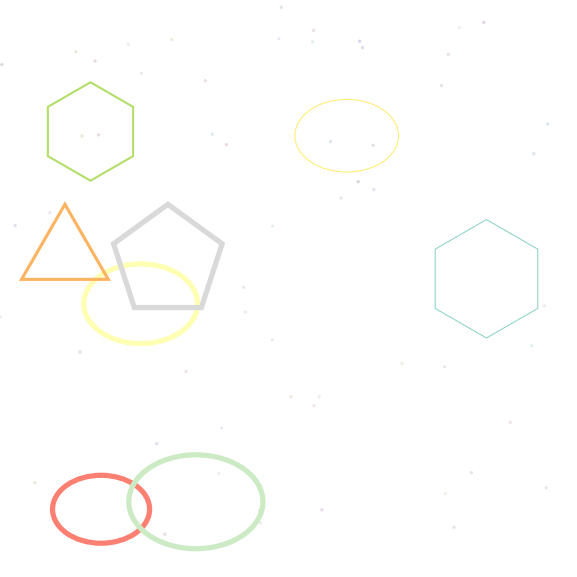[{"shape": "hexagon", "thickness": 0.5, "radius": 0.51, "center": [0.842, 0.516]}, {"shape": "oval", "thickness": 2.5, "radius": 0.49, "center": [0.244, 0.473]}, {"shape": "oval", "thickness": 2.5, "radius": 0.42, "center": [0.175, 0.117]}, {"shape": "triangle", "thickness": 1.5, "radius": 0.43, "center": [0.112, 0.559]}, {"shape": "hexagon", "thickness": 1, "radius": 0.43, "center": [0.157, 0.771]}, {"shape": "pentagon", "thickness": 2.5, "radius": 0.49, "center": [0.291, 0.547]}, {"shape": "oval", "thickness": 2.5, "radius": 0.58, "center": [0.339, 0.13]}, {"shape": "oval", "thickness": 0.5, "radius": 0.45, "center": [0.6, 0.764]}]